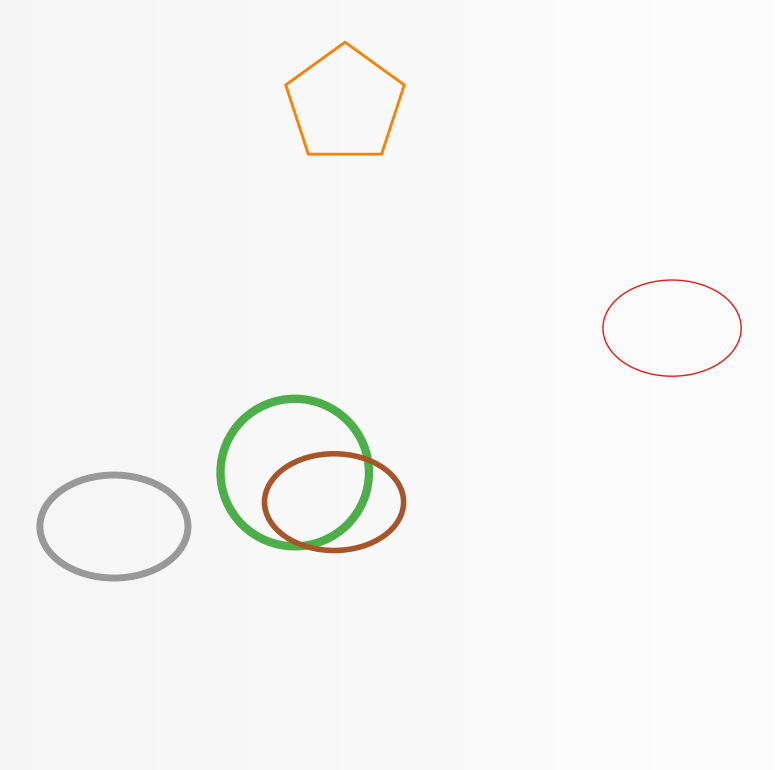[{"shape": "oval", "thickness": 0.5, "radius": 0.45, "center": [0.867, 0.574]}, {"shape": "circle", "thickness": 3, "radius": 0.48, "center": [0.38, 0.386]}, {"shape": "pentagon", "thickness": 1, "radius": 0.4, "center": [0.445, 0.865]}, {"shape": "oval", "thickness": 2, "radius": 0.45, "center": [0.431, 0.348]}, {"shape": "oval", "thickness": 2.5, "radius": 0.48, "center": [0.147, 0.316]}]